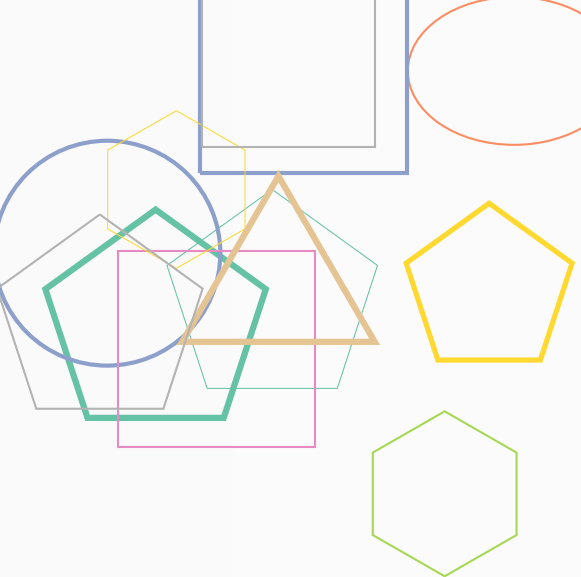[{"shape": "pentagon", "thickness": 0.5, "radius": 0.95, "center": [0.468, 0.481]}, {"shape": "pentagon", "thickness": 3, "radius": 1.0, "center": [0.268, 0.437]}, {"shape": "oval", "thickness": 1, "radius": 0.91, "center": [0.885, 0.876]}, {"shape": "circle", "thickness": 2, "radius": 0.97, "center": [0.184, 0.561]}, {"shape": "square", "thickness": 2, "radius": 0.89, "center": [0.522, 0.879]}, {"shape": "square", "thickness": 1, "radius": 0.85, "center": [0.373, 0.395]}, {"shape": "hexagon", "thickness": 1, "radius": 0.71, "center": [0.765, 0.144]}, {"shape": "pentagon", "thickness": 2.5, "radius": 0.75, "center": [0.842, 0.497]}, {"shape": "hexagon", "thickness": 0.5, "radius": 0.68, "center": [0.303, 0.671]}, {"shape": "triangle", "thickness": 3, "radius": 0.96, "center": [0.479, 0.503]}, {"shape": "square", "thickness": 1, "radius": 0.74, "center": [0.497, 0.893]}, {"shape": "pentagon", "thickness": 1, "radius": 0.93, "center": [0.172, 0.442]}]